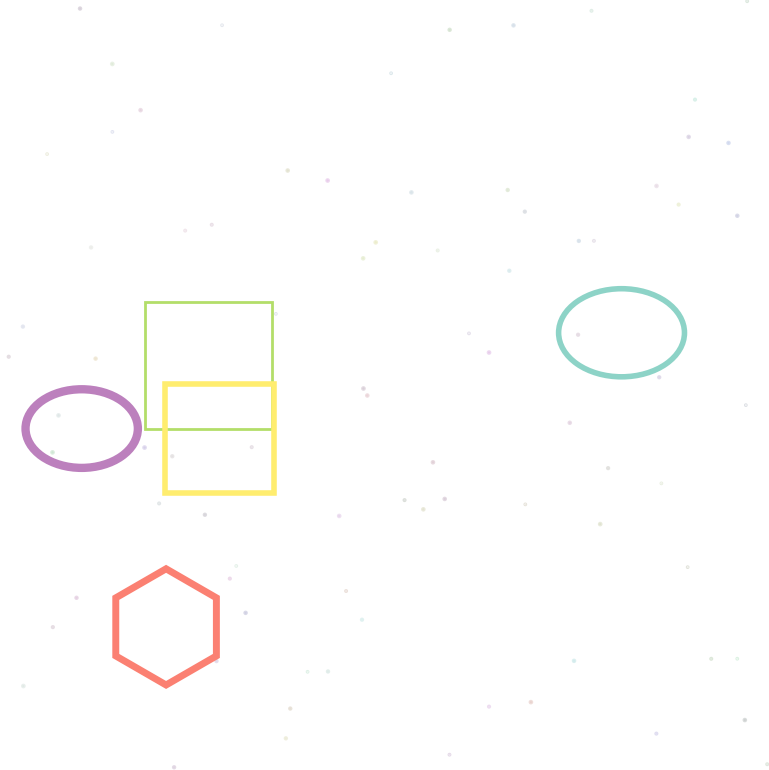[{"shape": "oval", "thickness": 2, "radius": 0.41, "center": [0.807, 0.568]}, {"shape": "hexagon", "thickness": 2.5, "radius": 0.38, "center": [0.216, 0.186]}, {"shape": "square", "thickness": 1, "radius": 0.41, "center": [0.271, 0.525]}, {"shape": "oval", "thickness": 3, "radius": 0.36, "center": [0.106, 0.443]}, {"shape": "square", "thickness": 2, "radius": 0.35, "center": [0.285, 0.43]}]